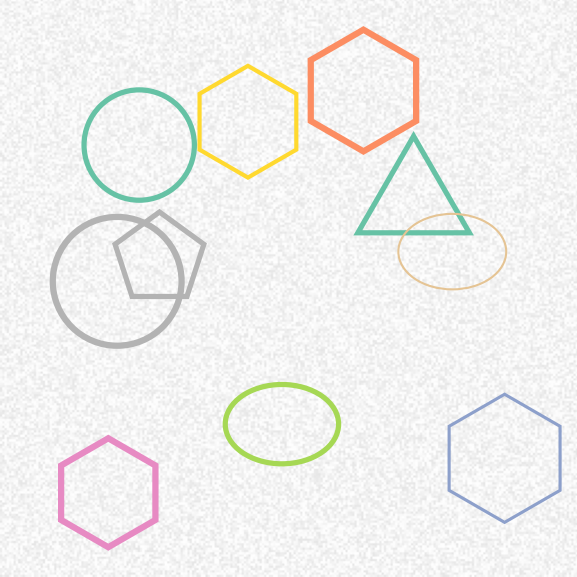[{"shape": "circle", "thickness": 2.5, "radius": 0.48, "center": [0.241, 0.748]}, {"shape": "triangle", "thickness": 2.5, "radius": 0.56, "center": [0.716, 0.652]}, {"shape": "hexagon", "thickness": 3, "radius": 0.53, "center": [0.629, 0.842]}, {"shape": "hexagon", "thickness": 1.5, "radius": 0.55, "center": [0.874, 0.206]}, {"shape": "hexagon", "thickness": 3, "radius": 0.47, "center": [0.187, 0.146]}, {"shape": "oval", "thickness": 2.5, "radius": 0.49, "center": [0.488, 0.265]}, {"shape": "hexagon", "thickness": 2, "radius": 0.48, "center": [0.429, 0.788]}, {"shape": "oval", "thickness": 1, "radius": 0.47, "center": [0.783, 0.563]}, {"shape": "pentagon", "thickness": 2.5, "radius": 0.4, "center": [0.276, 0.551]}, {"shape": "circle", "thickness": 3, "radius": 0.56, "center": [0.203, 0.512]}]